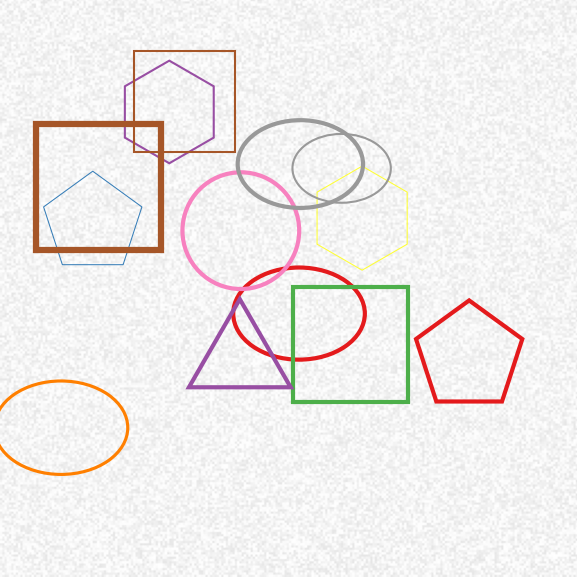[{"shape": "pentagon", "thickness": 2, "radius": 0.48, "center": [0.812, 0.382]}, {"shape": "oval", "thickness": 2, "radius": 0.57, "center": [0.518, 0.456]}, {"shape": "pentagon", "thickness": 0.5, "radius": 0.45, "center": [0.161, 0.613]}, {"shape": "square", "thickness": 2, "radius": 0.5, "center": [0.607, 0.403]}, {"shape": "hexagon", "thickness": 1, "radius": 0.44, "center": [0.293, 0.805]}, {"shape": "triangle", "thickness": 2, "radius": 0.51, "center": [0.415, 0.379]}, {"shape": "oval", "thickness": 1.5, "radius": 0.58, "center": [0.106, 0.259]}, {"shape": "hexagon", "thickness": 0.5, "radius": 0.45, "center": [0.627, 0.621]}, {"shape": "square", "thickness": 1, "radius": 0.44, "center": [0.32, 0.823]}, {"shape": "square", "thickness": 3, "radius": 0.54, "center": [0.171, 0.675]}, {"shape": "circle", "thickness": 2, "radius": 0.51, "center": [0.417, 0.6]}, {"shape": "oval", "thickness": 2, "radius": 0.54, "center": [0.52, 0.715]}, {"shape": "oval", "thickness": 1, "radius": 0.43, "center": [0.592, 0.708]}]